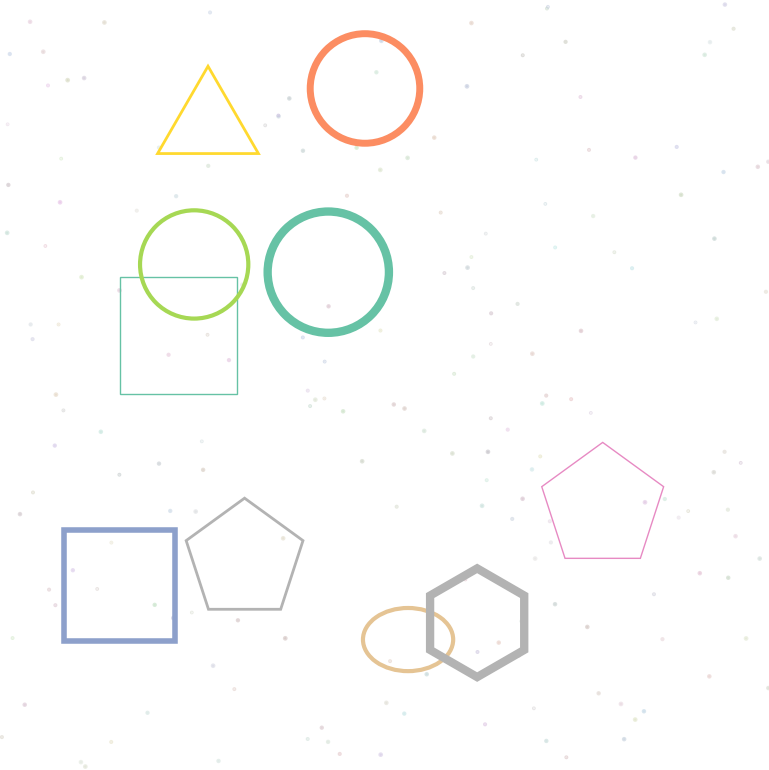[{"shape": "square", "thickness": 0.5, "radius": 0.38, "center": [0.232, 0.564]}, {"shape": "circle", "thickness": 3, "radius": 0.39, "center": [0.426, 0.647]}, {"shape": "circle", "thickness": 2.5, "radius": 0.36, "center": [0.474, 0.885]}, {"shape": "square", "thickness": 2, "radius": 0.36, "center": [0.155, 0.24]}, {"shape": "pentagon", "thickness": 0.5, "radius": 0.42, "center": [0.783, 0.342]}, {"shape": "circle", "thickness": 1.5, "radius": 0.35, "center": [0.252, 0.657]}, {"shape": "triangle", "thickness": 1, "radius": 0.38, "center": [0.27, 0.838]}, {"shape": "oval", "thickness": 1.5, "radius": 0.29, "center": [0.53, 0.169]}, {"shape": "pentagon", "thickness": 1, "radius": 0.4, "center": [0.318, 0.273]}, {"shape": "hexagon", "thickness": 3, "radius": 0.35, "center": [0.62, 0.191]}]